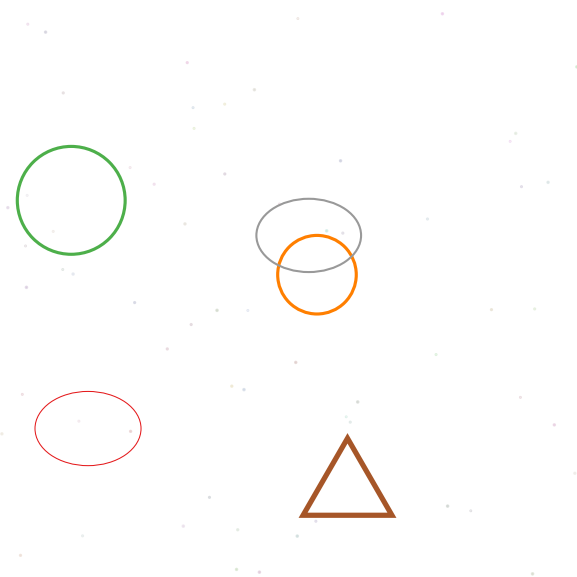[{"shape": "oval", "thickness": 0.5, "radius": 0.46, "center": [0.152, 0.257]}, {"shape": "circle", "thickness": 1.5, "radius": 0.47, "center": [0.123, 0.652]}, {"shape": "circle", "thickness": 1.5, "radius": 0.34, "center": [0.549, 0.523]}, {"shape": "triangle", "thickness": 2.5, "radius": 0.44, "center": [0.602, 0.151]}, {"shape": "oval", "thickness": 1, "radius": 0.45, "center": [0.535, 0.591]}]